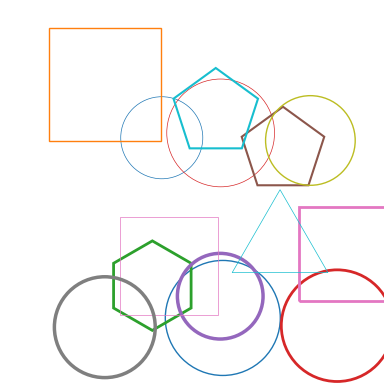[{"shape": "circle", "thickness": 0.5, "radius": 0.53, "center": [0.42, 0.642]}, {"shape": "circle", "thickness": 1, "radius": 0.75, "center": [0.579, 0.174]}, {"shape": "square", "thickness": 1, "radius": 0.73, "center": [0.272, 0.78]}, {"shape": "hexagon", "thickness": 2, "radius": 0.58, "center": [0.396, 0.258]}, {"shape": "circle", "thickness": 2, "radius": 0.72, "center": [0.876, 0.154]}, {"shape": "circle", "thickness": 0.5, "radius": 0.7, "center": [0.573, 0.655]}, {"shape": "circle", "thickness": 2.5, "radius": 0.56, "center": [0.572, 0.231]}, {"shape": "pentagon", "thickness": 1.5, "radius": 0.56, "center": [0.735, 0.61]}, {"shape": "square", "thickness": 0.5, "radius": 0.64, "center": [0.439, 0.308]}, {"shape": "square", "thickness": 2, "radius": 0.61, "center": [0.898, 0.341]}, {"shape": "circle", "thickness": 2.5, "radius": 0.65, "center": [0.272, 0.15]}, {"shape": "circle", "thickness": 1, "radius": 0.58, "center": [0.806, 0.635]}, {"shape": "triangle", "thickness": 0.5, "radius": 0.72, "center": [0.727, 0.364]}, {"shape": "pentagon", "thickness": 1.5, "radius": 0.58, "center": [0.56, 0.708]}]